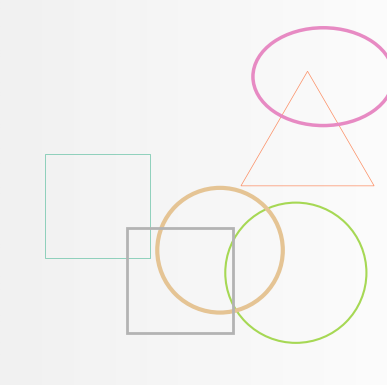[{"shape": "square", "thickness": 0.5, "radius": 0.67, "center": [0.251, 0.466]}, {"shape": "triangle", "thickness": 0.5, "radius": 0.99, "center": [0.794, 0.617]}, {"shape": "oval", "thickness": 2.5, "radius": 0.91, "center": [0.834, 0.801]}, {"shape": "circle", "thickness": 1.5, "radius": 0.91, "center": [0.763, 0.292]}, {"shape": "circle", "thickness": 3, "radius": 0.81, "center": [0.568, 0.35]}, {"shape": "square", "thickness": 2, "radius": 0.68, "center": [0.464, 0.271]}]